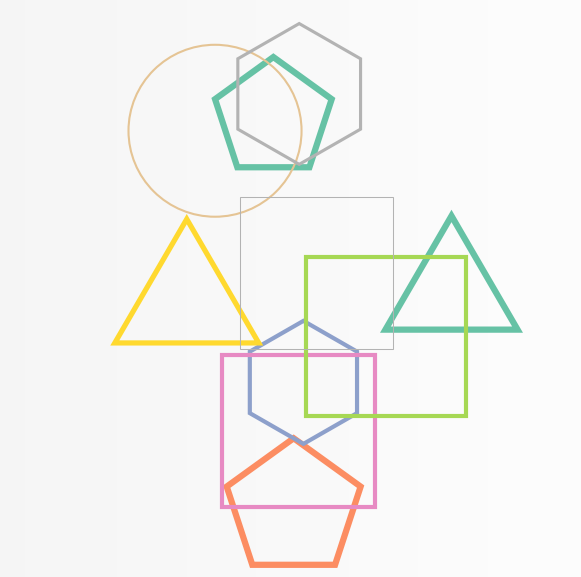[{"shape": "triangle", "thickness": 3, "radius": 0.66, "center": [0.777, 0.494]}, {"shape": "pentagon", "thickness": 3, "radius": 0.53, "center": [0.47, 0.795]}, {"shape": "pentagon", "thickness": 3, "radius": 0.61, "center": [0.505, 0.119]}, {"shape": "hexagon", "thickness": 2, "radius": 0.53, "center": [0.522, 0.337]}, {"shape": "square", "thickness": 2, "radius": 0.66, "center": [0.514, 0.253]}, {"shape": "square", "thickness": 2, "radius": 0.69, "center": [0.664, 0.416]}, {"shape": "triangle", "thickness": 2.5, "radius": 0.71, "center": [0.321, 0.477]}, {"shape": "circle", "thickness": 1, "radius": 0.74, "center": [0.37, 0.773]}, {"shape": "square", "thickness": 0.5, "radius": 0.66, "center": [0.544, 0.526]}, {"shape": "hexagon", "thickness": 1.5, "radius": 0.61, "center": [0.515, 0.836]}]